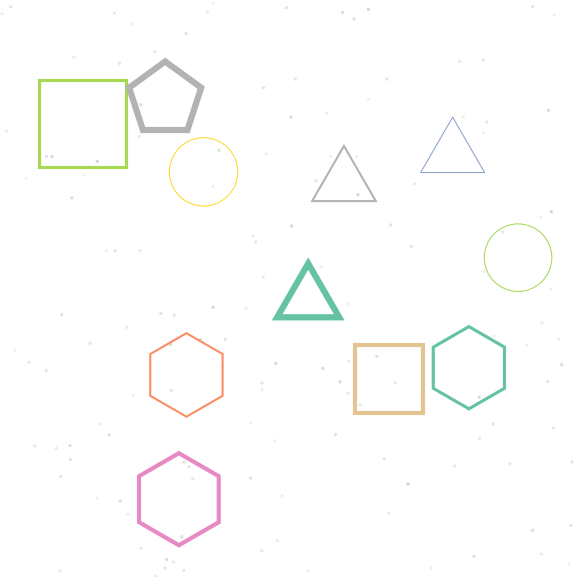[{"shape": "hexagon", "thickness": 1.5, "radius": 0.36, "center": [0.812, 0.362]}, {"shape": "triangle", "thickness": 3, "radius": 0.31, "center": [0.534, 0.481]}, {"shape": "hexagon", "thickness": 1, "radius": 0.36, "center": [0.323, 0.35]}, {"shape": "triangle", "thickness": 0.5, "radius": 0.32, "center": [0.784, 0.732]}, {"shape": "hexagon", "thickness": 2, "radius": 0.4, "center": [0.31, 0.135]}, {"shape": "circle", "thickness": 0.5, "radius": 0.29, "center": [0.897, 0.553]}, {"shape": "square", "thickness": 1.5, "radius": 0.38, "center": [0.143, 0.785]}, {"shape": "circle", "thickness": 0.5, "radius": 0.3, "center": [0.353, 0.702]}, {"shape": "square", "thickness": 2, "radius": 0.29, "center": [0.674, 0.342]}, {"shape": "pentagon", "thickness": 3, "radius": 0.33, "center": [0.286, 0.827]}, {"shape": "triangle", "thickness": 1, "radius": 0.32, "center": [0.596, 0.683]}]